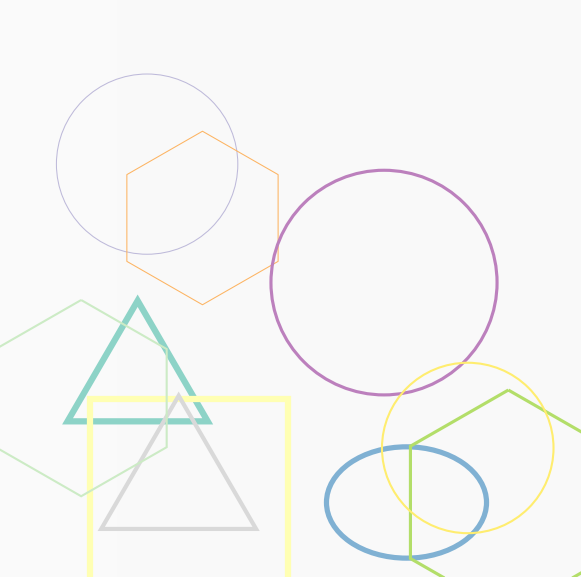[{"shape": "triangle", "thickness": 3, "radius": 0.7, "center": [0.237, 0.339]}, {"shape": "square", "thickness": 3, "radius": 0.85, "center": [0.325, 0.138]}, {"shape": "circle", "thickness": 0.5, "radius": 0.78, "center": [0.253, 0.715]}, {"shape": "oval", "thickness": 2.5, "radius": 0.69, "center": [0.699, 0.129]}, {"shape": "hexagon", "thickness": 0.5, "radius": 0.75, "center": [0.348, 0.622]}, {"shape": "hexagon", "thickness": 1.5, "radius": 0.97, "center": [0.875, 0.129]}, {"shape": "triangle", "thickness": 2, "radius": 0.77, "center": [0.307, 0.16]}, {"shape": "circle", "thickness": 1.5, "radius": 0.97, "center": [0.661, 0.51]}, {"shape": "hexagon", "thickness": 1, "radius": 0.85, "center": [0.14, 0.31]}, {"shape": "circle", "thickness": 1, "radius": 0.74, "center": [0.805, 0.223]}]